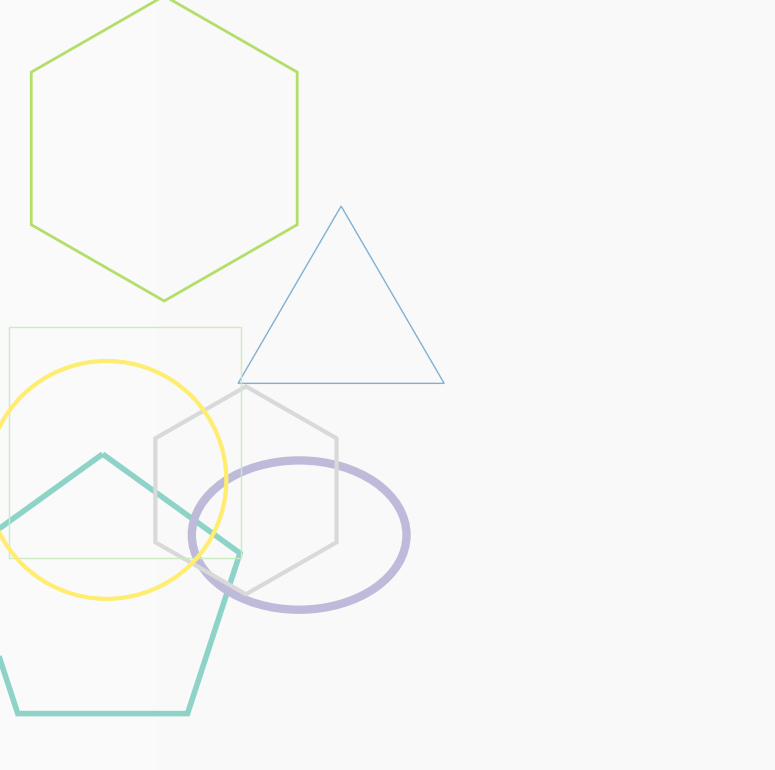[{"shape": "pentagon", "thickness": 2, "radius": 0.93, "center": [0.132, 0.224]}, {"shape": "oval", "thickness": 3, "radius": 0.69, "center": [0.386, 0.305]}, {"shape": "triangle", "thickness": 0.5, "radius": 0.77, "center": [0.44, 0.579]}, {"shape": "hexagon", "thickness": 1, "radius": 0.99, "center": [0.212, 0.807]}, {"shape": "hexagon", "thickness": 1.5, "radius": 0.67, "center": [0.317, 0.363]}, {"shape": "square", "thickness": 0.5, "radius": 0.75, "center": [0.162, 0.425]}, {"shape": "circle", "thickness": 1.5, "radius": 0.77, "center": [0.138, 0.377]}]